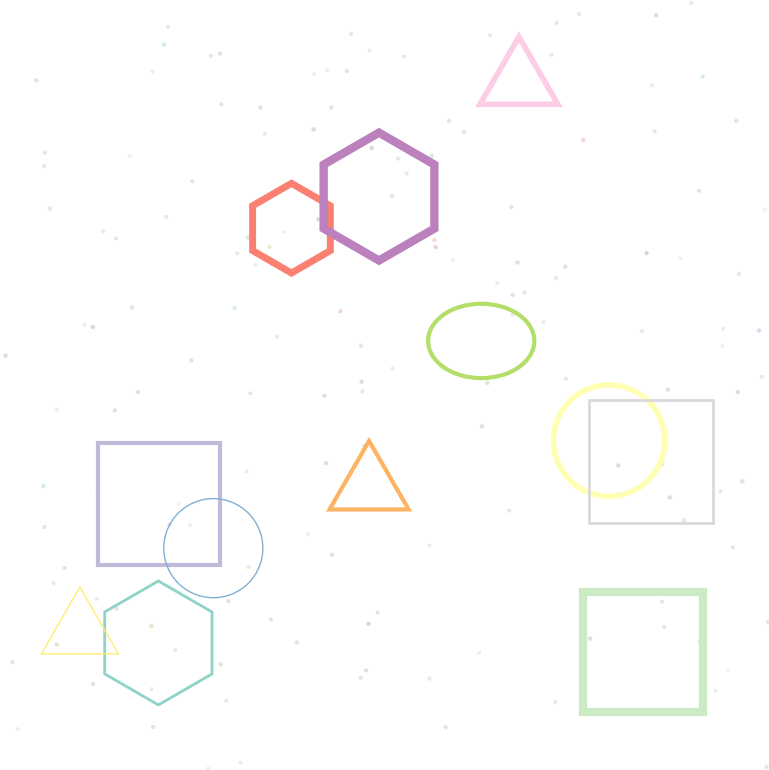[{"shape": "hexagon", "thickness": 1, "radius": 0.4, "center": [0.206, 0.165]}, {"shape": "circle", "thickness": 2, "radius": 0.36, "center": [0.791, 0.428]}, {"shape": "square", "thickness": 1.5, "radius": 0.4, "center": [0.206, 0.345]}, {"shape": "hexagon", "thickness": 2.5, "radius": 0.29, "center": [0.379, 0.704]}, {"shape": "circle", "thickness": 0.5, "radius": 0.32, "center": [0.277, 0.288]}, {"shape": "triangle", "thickness": 1.5, "radius": 0.3, "center": [0.479, 0.368]}, {"shape": "oval", "thickness": 1.5, "radius": 0.34, "center": [0.625, 0.557]}, {"shape": "triangle", "thickness": 2, "radius": 0.29, "center": [0.674, 0.894]}, {"shape": "square", "thickness": 1, "radius": 0.4, "center": [0.845, 0.401]}, {"shape": "hexagon", "thickness": 3, "radius": 0.42, "center": [0.492, 0.745]}, {"shape": "square", "thickness": 3, "radius": 0.39, "center": [0.835, 0.154]}, {"shape": "triangle", "thickness": 0.5, "radius": 0.29, "center": [0.104, 0.18]}]